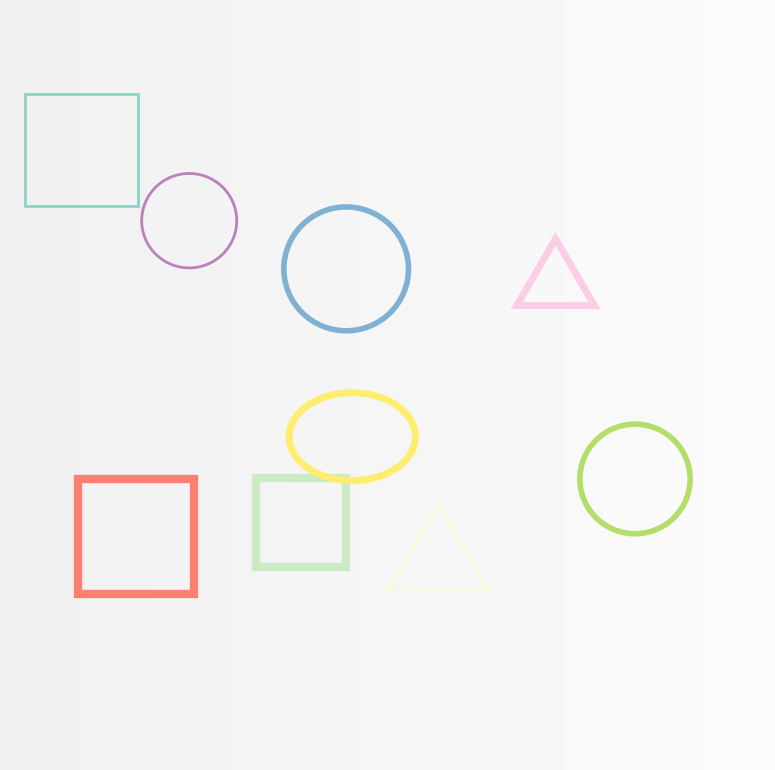[{"shape": "square", "thickness": 1, "radius": 0.37, "center": [0.105, 0.805]}, {"shape": "triangle", "thickness": 0.5, "radius": 0.38, "center": [0.566, 0.27]}, {"shape": "square", "thickness": 3, "radius": 0.38, "center": [0.175, 0.303]}, {"shape": "circle", "thickness": 2, "radius": 0.4, "center": [0.447, 0.651]}, {"shape": "circle", "thickness": 2, "radius": 0.36, "center": [0.819, 0.378]}, {"shape": "triangle", "thickness": 2.5, "radius": 0.29, "center": [0.717, 0.632]}, {"shape": "circle", "thickness": 1, "radius": 0.31, "center": [0.244, 0.713]}, {"shape": "square", "thickness": 3, "radius": 0.29, "center": [0.388, 0.321]}, {"shape": "oval", "thickness": 2.5, "radius": 0.41, "center": [0.454, 0.433]}]